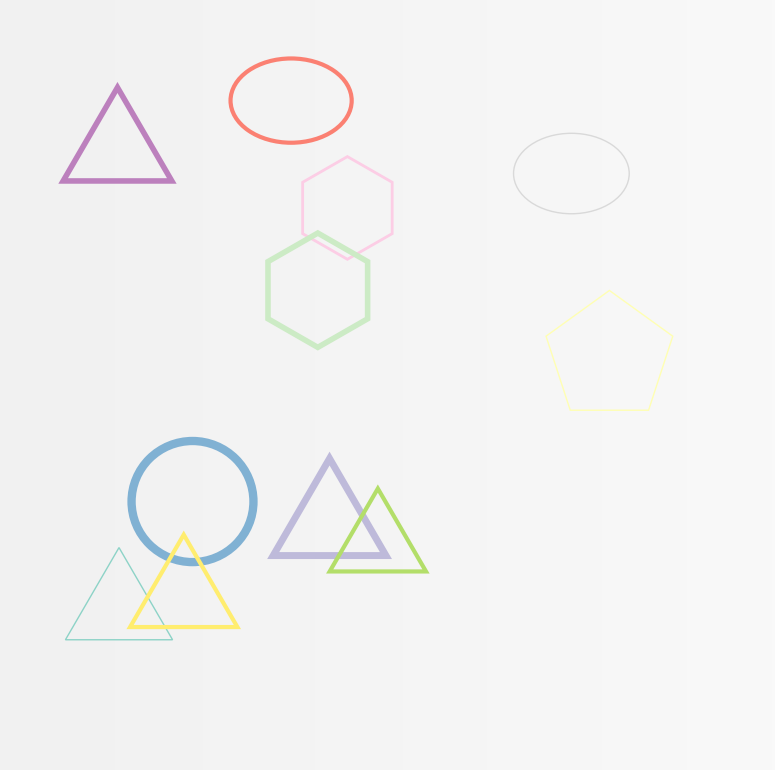[{"shape": "triangle", "thickness": 0.5, "radius": 0.4, "center": [0.154, 0.209]}, {"shape": "pentagon", "thickness": 0.5, "radius": 0.43, "center": [0.786, 0.537]}, {"shape": "triangle", "thickness": 2.5, "radius": 0.42, "center": [0.425, 0.32]}, {"shape": "oval", "thickness": 1.5, "radius": 0.39, "center": [0.376, 0.869]}, {"shape": "circle", "thickness": 3, "radius": 0.39, "center": [0.248, 0.349]}, {"shape": "triangle", "thickness": 1.5, "radius": 0.36, "center": [0.488, 0.294]}, {"shape": "hexagon", "thickness": 1, "radius": 0.33, "center": [0.448, 0.73]}, {"shape": "oval", "thickness": 0.5, "radius": 0.37, "center": [0.737, 0.775]}, {"shape": "triangle", "thickness": 2, "radius": 0.4, "center": [0.152, 0.805]}, {"shape": "hexagon", "thickness": 2, "radius": 0.37, "center": [0.41, 0.623]}, {"shape": "triangle", "thickness": 1.5, "radius": 0.4, "center": [0.237, 0.226]}]